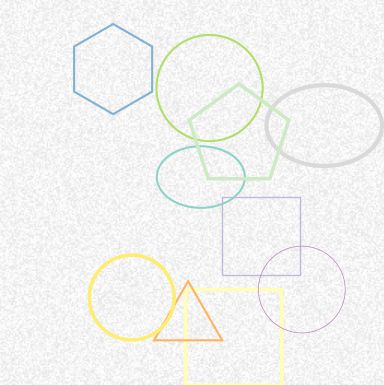[{"shape": "oval", "thickness": 1.5, "radius": 0.57, "center": [0.522, 0.54]}, {"shape": "square", "thickness": 2.5, "radius": 0.62, "center": [0.604, 0.126]}, {"shape": "square", "thickness": 1, "radius": 0.51, "center": [0.677, 0.386]}, {"shape": "hexagon", "thickness": 1.5, "radius": 0.59, "center": [0.294, 0.821]}, {"shape": "triangle", "thickness": 1.5, "radius": 0.51, "center": [0.489, 0.167]}, {"shape": "circle", "thickness": 1.5, "radius": 0.69, "center": [0.544, 0.771]}, {"shape": "oval", "thickness": 3, "radius": 0.75, "center": [0.842, 0.674]}, {"shape": "circle", "thickness": 0.5, "radius": 0.56, "center": [0.784, 0.248]}, {"shape": "pentagon", "thickness": 2.5, "radius": 0.68, "center": [0.621, 0.646]}, {"shape": "circle", "thickness": 2.5, "radius": 0.55, "center": [0.342, 0.227]}]